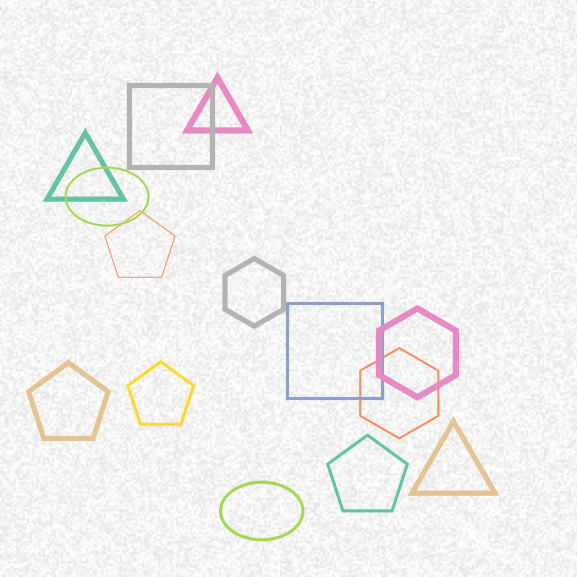[{"shape": "triangle", "thickness": 2.5, "radius": 0.38, "center": [0.148, 0.693]}, {"shape": "pentagon", "thickness": 1.5, "radius": 0.36, "center": [0.636, 0.173]}, {"shape": "hexagon", "thickness": 1, "radius": 0.39, "center": [0.691, 0.318]}, {"shape": "pentagon", "thickness": 0.5, "radius": 0.32, "center": [0.242, 0.571]}, {"shape": "square", "thickness": 1.5, "radius": 0.41, "center": [0.579, 0.393]}, {"shape": "triangle", "thickness": 3, "radius": 0.3, "center": [0.377, 0.804]}, {"shape": "hexagon", "thickness": 3, "radius": 0.38, "center": [0.723, 0.388]}, {"shape": "oval", "thickness": 1, "radius": 0.36, "center": [0.185, 0.659]}, {"shape": "oval", "thickness": 1.5, "radius": 0.36, "center": [0.453, 0.114]}, {"shape": "pentagon", "thickness": 1.5, "radius": 0.3, "center": [0.278, 0.313]}, {"shape": "triangle", "thickness": 2.5, "radius": 0.42, "center": [0.785, 0.187]}, {"shape": "pentagon", "thickness": 2.5, "radius": 0.36, "center": [0.119, 0.299]}, {"shape": "hexagon", "thickness": 2.5, "radius": 0.29, "center": [0.44, 0.493]}, {"shape": "square", "thickness": 2.5, "radius": 0.36, "center": [0.295, 0.781]}]